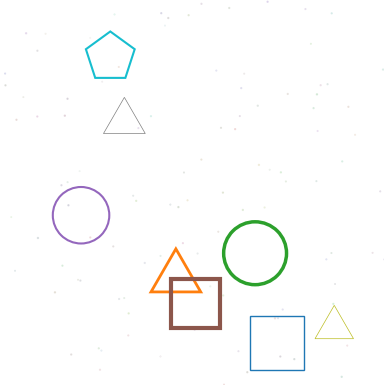[{"shape": "square", "thickness": 1, "radius": 0.35, "center": [0.719, 0.108]}, {"shape": "triangle", "thickness": 2, "radius": 0.37, "center": [0.457, 0.279]}, {"shape": "circle", "thickness": 2.5, "radius": 0.41, "center": [0.663, 0.342]}, {"shape": "circle", "thickness": 1.5, "radius": 0.37, "center": [0.211, 0.441]}, {"shape": "square", "thickness": 3, "radius": 0.32, "center": [0.508, 0.211]}, {"shape": "triangle", "thickness": 0.5, "radius": 0.31, "center": [0.323, 0.684]}, {"shape": "triangle", "thickness": 0.5, "radius": 0.29, "center": [0.868, 0.149]}, {"shape": "pentagon", "thickness": 1.5, "radius": 0.33, "center": [0.286, 0.852]}]